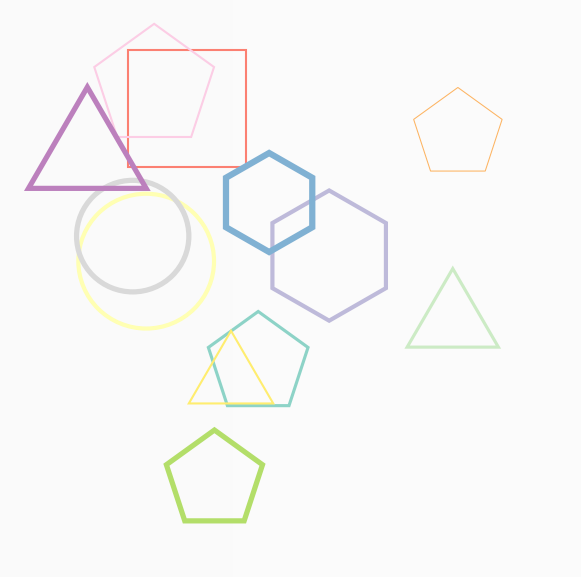[{"shape": "pentagon", "thickness": 1.5, "radius": 0.45, "center": [0.444, 0.37]}, {"shape": "circle", "thickness": 2, "radius": 0.58, "center": [0.252, 0.547]}, {"shape": "hexagon", "thickness": 2, "radius": 0.56, "center": [0.566, 0.557]}, {"shape": "square", "thickness": 1, "radius": 0.51, "center": [0.322, 0.812]}, {"shape": "hexagon", "thickness": 3, "radius": 0.43, "center": [0.463, 0.648]}, {"shape": "pentagon", "thickness": 0.5, "radius": 0.4, "center": [0.788, 0.768]}, {"shape": "pentagon", "thickness": 2.5, "radius": 0.43, "center": [0.369, 0.168]}, {"shape": "pentagon", "thickness": 1, "radius": 0.54, "center": [0.265, 0.85]}, {"shape": "circle", "thickness": 2.5, "radius": 0.48, "center": [0.228, 0.59]}, {"shape": "triangle", "thickness": 2.5, "radius": 0.58, "center": [0.15, 0.731]}, {"shape": "triangle", "thickness": 1.5, "radius": 0.45, "center": [0.779, 0.443]}, {"shape": "triangle", "thickness": 1, "radius": 0.42, "center": [0.397, 0.342]}]